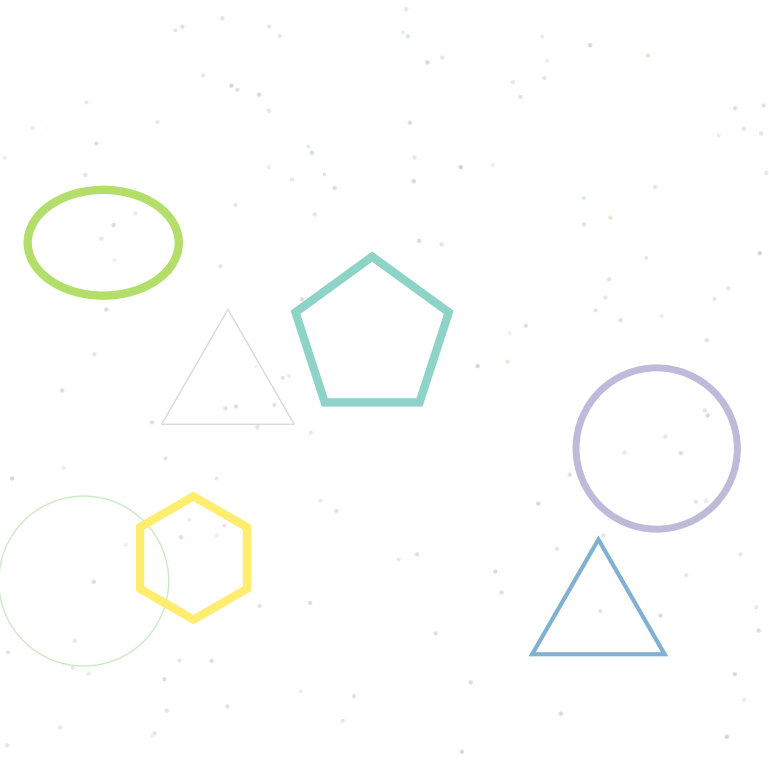[{"shape": "pentagon", "thickness": 3, "radius": 0.52, "center": [0.483, 0.562]}, {"shape": "circle", "thickness": 2.5, "radius": 0.52, "center": [0.853, 0.418]}, {"shape": "triangle", "thickness": 1.5, "radius": 0.5, "center": [0.777, 0.2]}, {"shape": "oval", "thickness": 3, "radius": 0.49, "center": [0.134, 0.685]}, {"shape": "triangle", "thickness": 0.5, "radius": 0.5, "center": [0.296, 0.499]}, {"shape": "circle", "thickness": 0.5, "radius": 0.55, "center": [0.109, 0.245]}, {"shape": "hexagon", "thickness": 3, "radius": 0.4, "center": [0.251, 0.275]}]